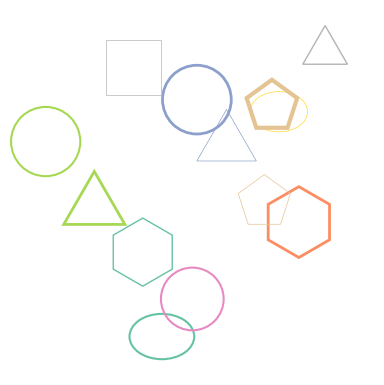[{"shape": "hexagon", "thickness": 1, "radius": 0.44, "center": [0.371, 0.345]}, {"shape": "oval", "thickness": 1.5, "radius": 0.42, "center": [0.42, 0.126]}, {"shape": "hexagon", "thickness": 2, "radius": 0.46, "center": [0.776, 0.423]}, {"shape": "circle", "thickness": 2, "radius": 0.45, "center": [0.511, 0.741]}, {"shape": "triangle", "thickness": 0.5, "radius": 0.45, "center": [0.589, 0.626]}, {"shape": "circle", "thickness": 1.5, "radius": 0.41, "center": [0.499, 0.223]}, {"shape": "circle", "thickness": 1.5, "radius": 0.45, "center": [0.119, 0.632]}, {"shape": "triangle", "thickness": 2, "radius": 0.46, "center": [0.245, 0.463]}, {"shape": "oval", "thickness": 0.5, "radius": 0.37, "center": [0.724, 0.71]}, {"shape": "pentagon", "thickness": 0.5, "radius": 0.36, "center": [0.687, 0.475]}, {"shape": "pentagon", "thickness": 3, "radius": 0.34, "center": [0.706, 0.724]}, {"shape": "square", "thickness": 0.5, "radius": 0.35, "center": [0.347, 0.825]}, {"shape": "triangle", "thickness": 1, "radius": 0.33, "center": [0.844, 0.867]}]